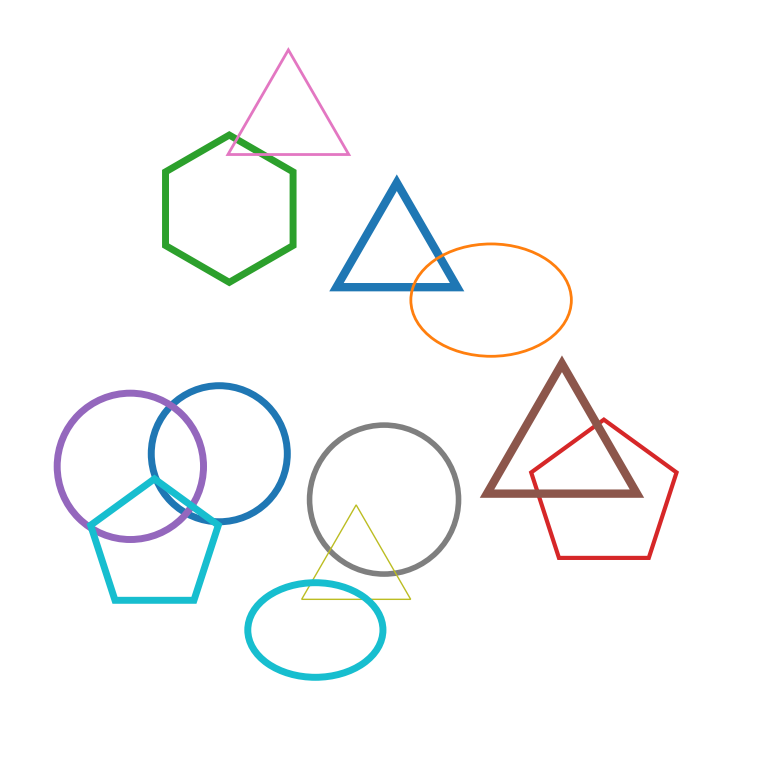[{"shape": "circle", "thickness": 2.5, "radius": 0.44, "center": [0.285, 0.411]}, {"shape": "triangle", "thickness": 3, "radius": 0.45, "center": [0.515, 0.672]}, {"shape": "oval", "thickness": 1, "radius": 0.52, "center": [0.638, 0.61]}, {"shape": "hexagon", "thickness": 2.5, "radius": 0.48, "center": [0.298, 0.729]}, {"shape": "pentagon", "thickness": 1.5, "radius": 0.5, "center": [0.784, 0.356]}, {"shape": "circle", "thickness": 2.5, "radius": 0.48, "center": [0.169, 0.394]}, {"shape": "triangle", "thickness": 3, "radius": 0.56, "center": [0.73, 0.415]}, {"shape": "triangle", "thickness": 1, "radius": 0.45, "center": [0.374, 0.845]}, {"shape": "circle", "thickness": 2, "radius": 0.48, "center": [0.499, 0.351]}, {"shape": "triangle", "thickness": 0.5, "radius": 0.41, "center": [0.463, 0.263]}, {"shape": "pentagon", "thickness": 2.5, "radius": 0.44, "center": [0.201, 0.291]}, {"shape": "oval", "thickness": 2.5, "radius": 0.44, "center": [0.41, 0.182]}]